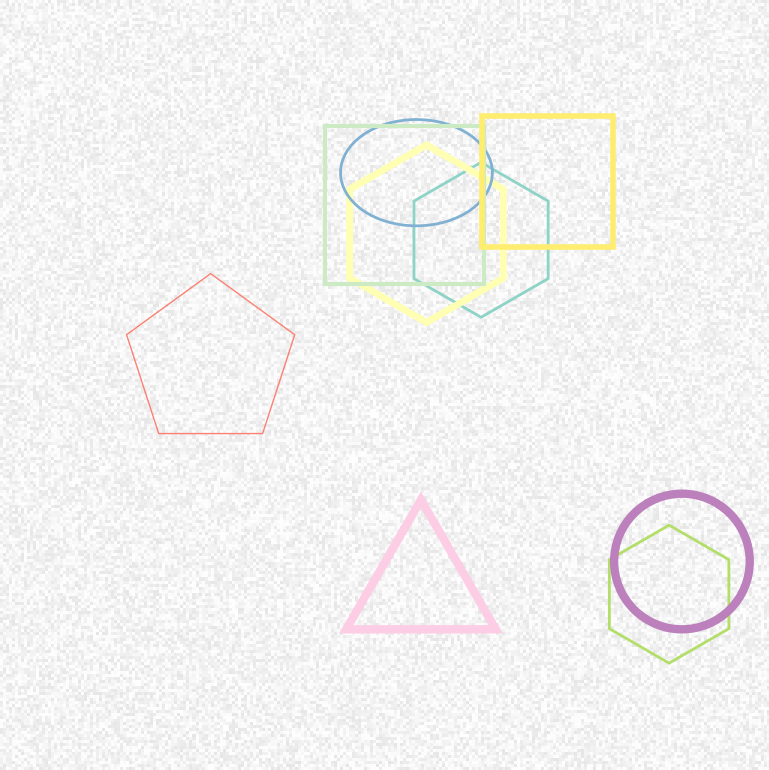[{"shape": "hexagon", "thickness": 1, "radius": 0.5, "center": [0.625, 0.689]}, {"shape": "hexagon", "thickness": 2.5, "radius": 0.58, "center": [0.554, 0.697]}, {"shape": "pentagon", "thickness": 0.5, "radius": 0.57, "center": [0.274, 0.53]}, {"shape": "oval", "thickness": 1, "radius": 0.49, "center": [0.541, 0.776]}, {"shape": "hexagon", "thickness": 1, "radius": 0.45, "center": [0.869, 0.228]}, {"shape": "triangle", "thickness": 3, "radius": 0.56, "center": [0.547, 0.239]}, {"shape": "circle", "thickness": 3, "radius": 0.44, "center": [0.886, 0.271]}, {"shape": "square", "thickness": 1.5, "radius": 0.52, "center": [0.525, 0.734]}, {"shape": "square", "thickness": 2, "radius": 0.43, "center": [0.711, 0.764]}]